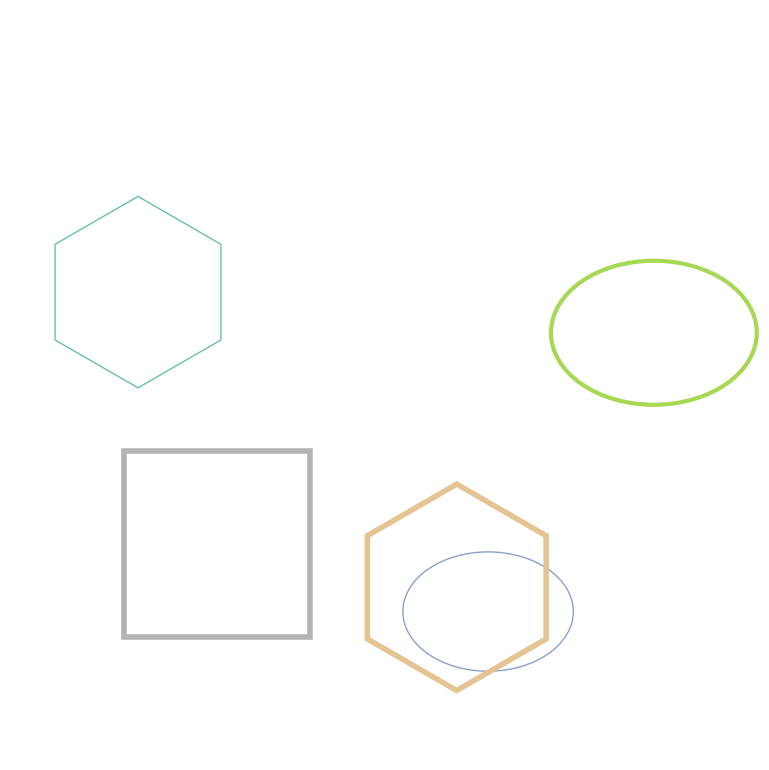[{"shape": "hexagon", "thickness": 0.5, "radius": 0.62, "center": [0.179, 0.621]}, {"shape": "oval", "thickness": 0.5, "radius": 0.55, "center": [0.634, 0.206]}, {"shape": "oval", "thickness": 1.5, "radius": 0.67, "center": [0.849, 0.568]}, {"shape": "hexagon", "thickness": 2, "radius": 0.67, "center": [0.593, 0.237]}, {"shape": "square", "thickness": 2, "radius": 0.6, "center": [0.282, 0.294]}]